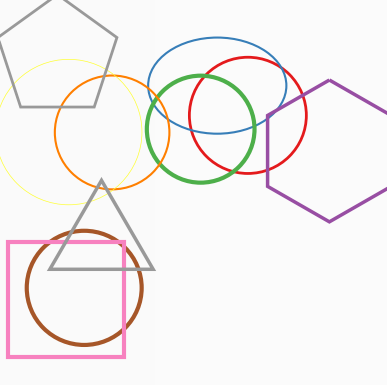[{"shape": "circle", "thickness": 2, "radius": 0.75, "center": [0.64, 0.7]}, {"shape": "oval", "thickness": 1.5, "radius": 0.89, "center": [0.561, 0.778]}, {"shape": "circle", "thickness": 3, "radius": 0.69, "center": [0.518, 0.665]}, {"shape": "hexagon", "thickness": 2.5, "radius": 0.92, "center": [0.85, 0.608]}, {"shape": "circle", "thickness": 1.5, "radius": 0.74, "center": [0.289, 0.656]}, {"shape": "circle", "thickness": 0.5, "radius": 0.94, "center": [0.177, 0.657]}, {"shape": "circle", "thickness": 3, "radius": 0.74, "center": [0.217, 0.252]}, {"shape": "square", "thickness": 3, "radius": 0.74, "center": [0.171, 0.223]}, {"shape": "triangle", "thickness": 2.5, "radius": 0.77, "center": [0.262, 0.378]}, {"shape": "pentagon", "thickness": 2, "radius": 0.81, "center": [0.148, 0.853]}]